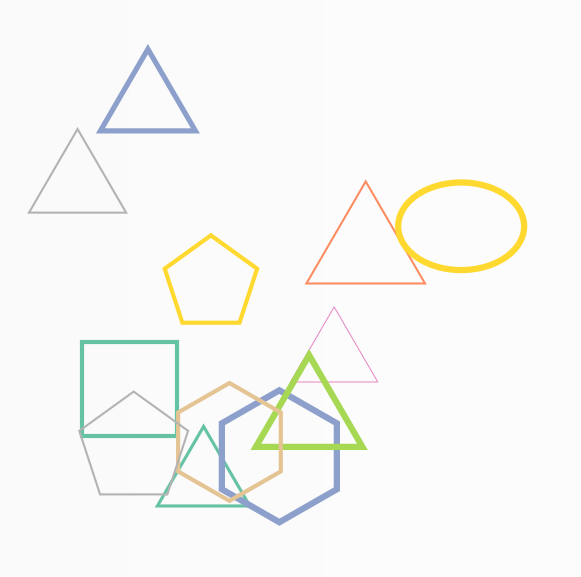[{"shape": "triangle", "thickness": 1.5, "radius": 0.46, "center": [0.35, 0.169]}, {"shape": "square", "thickness": 2, "radius": 0.41, "center": [0.223, 0.326]}, {"shape": "triangle", "thickness": 1, "radius": 0.59, "center": [0.629, 0.567]}, {"shape": "hexagon", "thickness": 3, "radius": 0.57, "center": [0.481, 0.209]}, {"shape": "triangle", "thickness": 2.5, "radius": 0.47, "center": [0.254, 0.82]}, {"shape": "triangle", "thickness": 0.5, "radius": 0.43, "center": [0.575, 0.381]}, {"shape": "triangle", "thickness": 3, "radius": 0.53, "center": [0.532, 0.278]}, {"shape": "pentagon", "thickness": 2, "radius": 0.42, "center": [0.363, 0.508]}, {"shape": "oval", "thickness": 3, "radius": 0.54, "center": [0.793, 0.607]}, {"shape": "hexagon", "thickness": 2, "radius": 0.51, "center": [0.395, 0.234]}, {"shape": "pentagon", "thickness": 1, "radius": 0.49, "center": [0.23, 0.223]}, {"shape": "triangle", "thickness": 1, "radius": 0.48, "center": [0.133, 0.679]}]